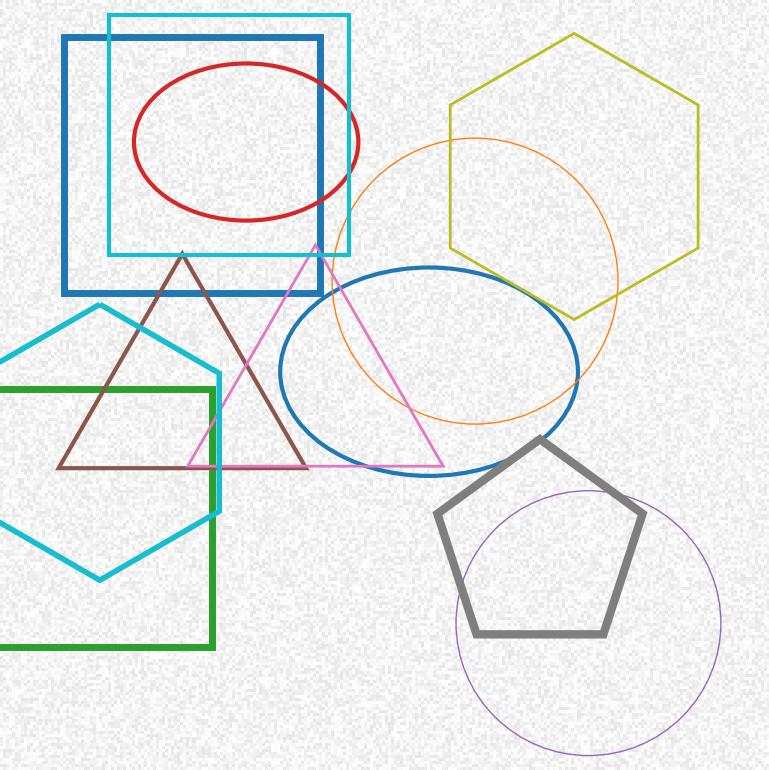[{"shape": "square", "thickness": 2.5, "radius": 0.83, "center": [0.25, 0.786]}, {"shape": "oval", "thickness": 1.5, "radius": 0.97, "center": [0.557, 0.517]}, {"shape": "circle", "thickness": 0.5, "radius": 0.93, "center": [0.617, 0.635]}, {"shape": "square", "thickness": 2.5, "radius": 0.84, "center": [0.107, 0.328]}, {"shape": "oval", "thickness": 1.5, "radius": 0.73, "center": [0.32, 0.816]}, {"shape": "circle", "thickness": 0.5, "radius": 0.86, "center": [0.764, 0.191]}, {"shape": "triangle", "thickness": 1.5, "radius": 0.93, "center": [0.237, 0.485]}, {"shape": "triangle", "thickness": 1, "radius": 0.96, "center": [0.41, 0.49]}, {"shape": "pentagon", "thickness": 3, "radius": 0.7, "center": [0.701, 0.29]}, {"shape": "hexagon", "thickness": 1, "radius": 0.93, "center": [0.746, 0.771]}, {"shape": "square", "thickness": 1.5, "radius": 0.78, "center": [0.297, 0.824]}, {"shape": "hexagon", "thickness": 2, "radius": 0.9, "center": [0.13, 0.426]}]